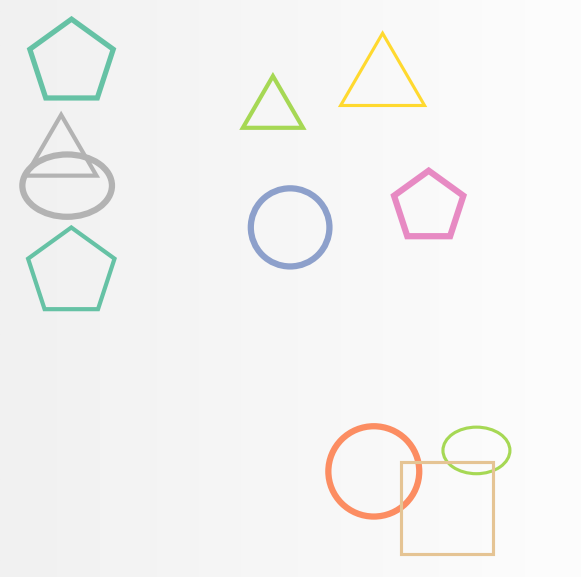[{"shape": "pentagon", "thickness": 2, "radius": 0.39, "center": [0.123, 0.527]}, {"shape": "pentagon", "thickness": 2.5, "radius": 0.38, "center": [0.123, 0.891]}, {"shape": "circle", "thickness": 3, "radius": 0.39, "center": [0.643, 0.183]}, {"shape": "circle", "thickness": 3, "radius": 0.34, "center": [0.499, 0.605]}, {"shape": "pentagon", "thickness": 3, "radius": 0.31, "center": [0.738, 0.641]}, {"shape": "oval", "thickness": 1.5, "radius": 0.29, "center": [0.82, 0.219]}, {"shape": "triangle", "thickness": 2, "radius": 0.3, "center": [0.47, 0.808]}, {"shape": "triangle", "thickness": 1.5, "radius": 0.42, "center": [0.658, 0.858]}, {"shape": "square", "thickness": 1.5, "radius": 0.4, "center": [0.77, 0.12]}, {"shape": "oval", "thickness": 3, "radius": 0.39, "center": [0.116, 0.678]}, {"shape": "triangle", "thickness": 2, "radius": 0.35, "center": [0.105, 0.73]}]